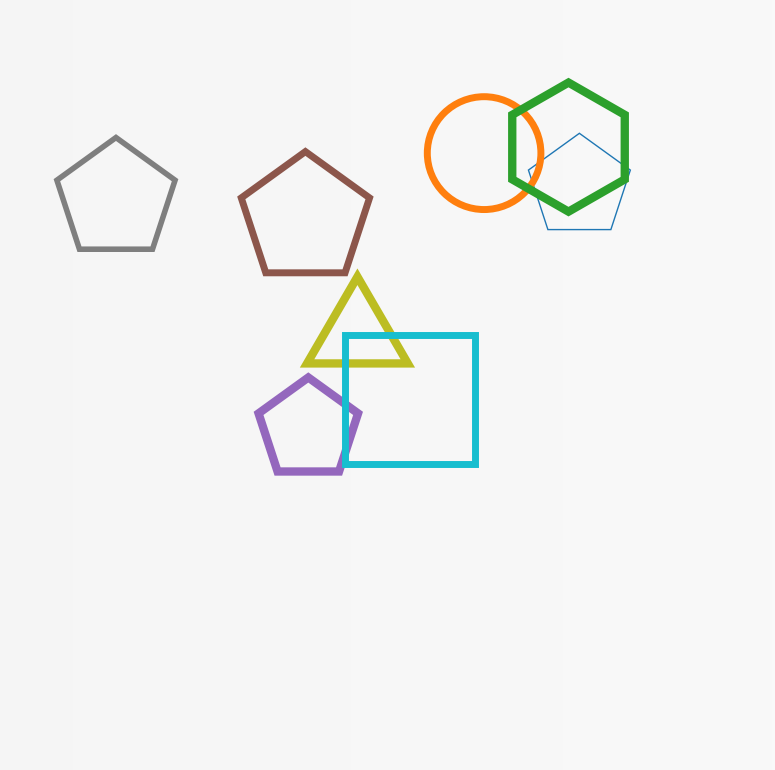[{"shape": "pentagon", "thickness": 0.5, "radius": 0.35, "center": [0.748, 0.758]}, {"shape": "circle", "thickness": 2.5, "radius": 0.37, "center": [0.625, 0.801]}, {"shape": "hexagon", "thickness": 3, "radius": 0.42, "center": [0.734, 0.809]}, {"shape": "pentagon", "thickness": 3, "radius": 0.34, "center": [0.398, 0.442]}, {"shape": "pentagon", "thickness": 2.5, "radius": 0.44, "center": [0.394, 0.716]}, {"shape": "pentagon", "thickness": 2, "radius": 0.4, "center": [0.15, 0.741]}, {"shape": "triangle", "thickness": 3, "radius": 0.38, "center": [0.461, 0.566]}, {"shape": "square", "thickness": 2.5, "radius": 0.42, "center": [0.529, 0.481]}]